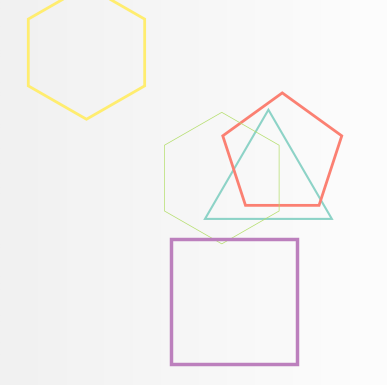[{"shape": "triangle", "thickness": 1.5, "radius": 0.94, "center": [0.693, 0.526]}, {"shape": "pentagon", "thickness": 2, "radius": 0.81, "center": [0.728, 0.597]}, {"shape": "hexagon", "thickness": 0.5, "radius": 0.85, "center": [0.572, 0.537]}, {"shape": "square", "thickness": 2.5, "radius": 0.81, "center": [0.604, 0.216]}, {"shape": "hexagon", "thickness": 2, "radius": 0.87, "center": [0.223, 0.864]}]